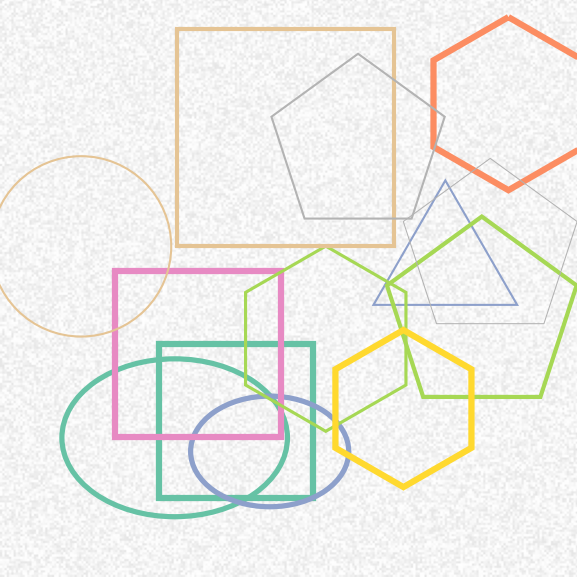[{"shape": "oval", "thickness": 2.5, "radius": 0.98, "center": [0.302, 0.241]}, {"shape": "square", "thickness": 3, "radius": 0.67, "center": [0.409, 0.27]}, {"shape": "hexagon", "thickness": 3, "radius": 0.75, "center": [0.88, 0.82]}, {"shape": "triangle", "thickness": 1, "radius": 0.72, "center": [0.771, 0.543]}, {"shape": "oval", "thickness": 2.5, "radius": 0.68, "center": [0.467, 0.217]}, {"shape": "square", "thickness": 3, "radius": 0.72, "center": [0.343, 0.387]}, {"shape": "hexagon", "thickness": 1.5, "radius": 0.8, "center": [0.564, 0.413]}, {"shape": "pentagon", "thickness": 2, "radius": 0.86, "center": [0.834, 0.451]}, {"shape": "hexagon", "thickness": 3, "radius": 0.68, "center": [0.699, 0.292]}, {"shape": "circle", "thickness": 1, "radius": 0.78, "center": [0.14, 0.573]}, {"shape": "square", "thickness": 2, "radius": 0.94, "center": [0.495, 0.761]}, {"shape": "pentagon", "thickness": 0.5, "radius": 0.79, "center": [0.849, 0.567]}, {"shape": "pentagon", "thickness": 1, "radius": 0.79, "center": [0.62, 0.748]}]